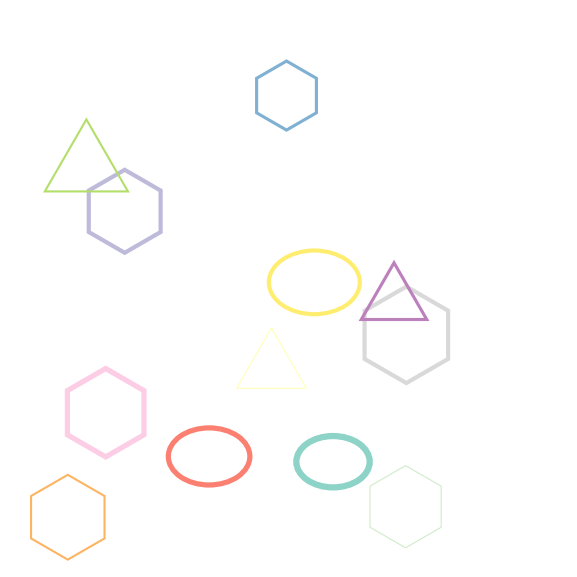[{"shape": "oval", "thickness": 3, "radius": 0.32, "center": [0.577, 0.2]}, {"shape": "triangle", "thickness": 0.5, "radius": 0.35, "center": [0.47, 0.362]}, {"shape": "hexagon", "thickness": 2, "radius": 0.36, "center": [0.216, 0.633]}, {"shape": "oval", "thickness": 2.5, "radius": 0.35, "center": [0.362, 0.209]}, {"shape": "hexagon", "thickness": 1.5, "radius": 0.3, "center": [0.496, 0.834]}, {"shape": "hexagon", "thickness": 1, "radius": 0.37, "center": [0.117, 0.104]}, {"shape": "triangle", "thickness": 1, "radius": 0.42, "center": [0.15, 0.709]}, {"shape": "hexagon", "thickness": 2.5, "radius": 0.38, "center": [0.183, 0.284]}, {"shape": "hexagon", "thickness": 2, "radius": 0.42, "center": [0.704, 0.419]}, {"shape": "triangle", "thickness": 1.5, "radius": 0.33, "center": [0.682, 0.479]}, {"shape": "hexagon", "thickness": 0.5, "radius": 0.36, "center": [0.702, 0.122]}, {"shape": "oval", "thickness": 2, "radius": 0.39, "center": [0.544, 0.51]}]